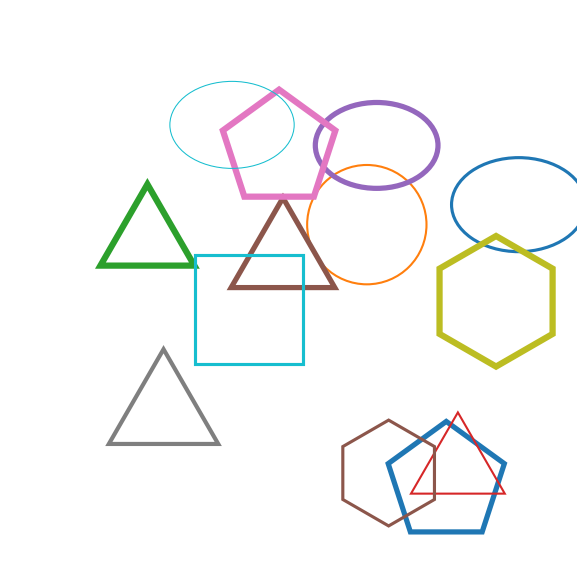[{"shape": "pentagon", "thickness": 2.5, "radius": 0.53, "center": [0.773, 0.164]}, {"shape": "oval", "thickness": 1.5, "radius": 0.58, "center": [0.898, 0.645]}, {"shape": "circle", "thickness": 1, "radius": 0.52, "center": [0.635, 0.61]}, {"shape": "triangle", "thickness": 3, "radius": 0.47, "center": [0.255, 0.586]}, {"shape": "triangle", "thickness": 1, "radius": 0.47, "center": [0.793, 0.191]}, {"shape": "oval", "thickness": 2.5, "radius": 0.53, "center": [0.652, 0.747]}, {"shape": "triangle", "thickness": 2.5, "radius": 0.52, "center": [0.49, 0.553]}, {"shape": "hexagon", "thickness": 1.5, "radius": 0.46, "center": [0.673, 0.18]}, {"shape": "pentagon", "thickness": 3, "radius": 0.51, "center": [0.483, 0.741]}, {"shape": "triangle", "thickness": 2, "radius": 0.55, "center": [0.283, 0.285]}, {"shape": "hexagon", "thickness": 3, "radius": 0.57, "center": [0.859, 0.477]}, {"shape": "square", "thickness": 1.5, "radius": 0.47, "center": [0.431, 0.463]}, {"shape": "oval", "thickness": 0.5, "radius": 0.54, "center": [0.402, 0.783]}]